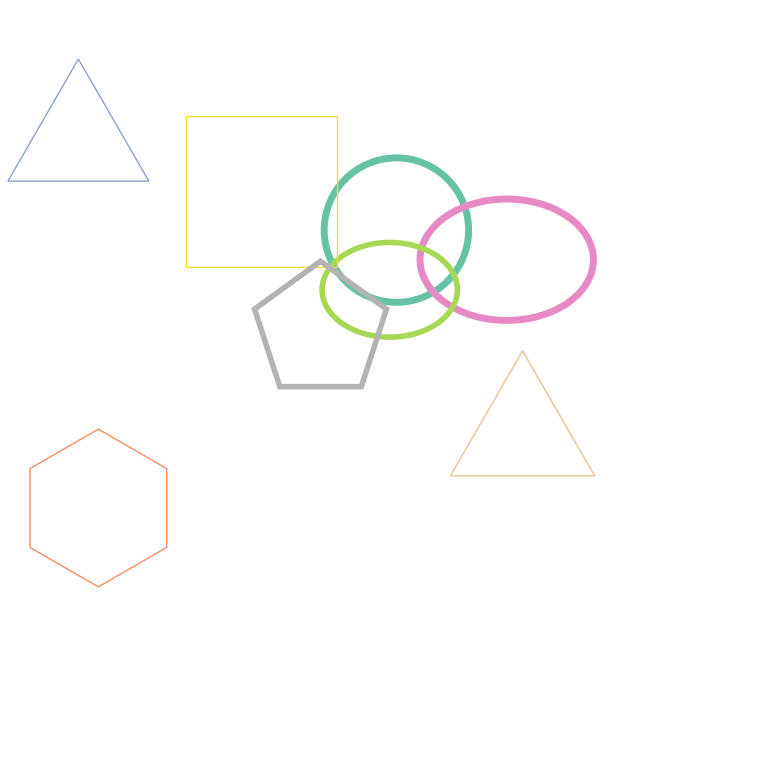[{"shape": "circle", "thickness": 2.5, "radius": 0.47, "center": [0.515, 0.701]}, {"shape": "hexagon", "thickness": 0.5, "radius": 0.51, "center": [0.128, 0.34]}, {"shape": "triangle", "thickness": 0.5, "radius": 0.53, "center": [0.102, 0.818]}, {"shape": "oval", "thickness": 2.5, "radius": 0.56, "center": [0.658, 0.663]}, {"shape": "oval", "thickness": 2, "radius": 0.44, "center": [0.506, 0.624]}, {"shape": "square", "thickness": 0.5, "radius": 0.49, "center": [0.34, 0.751]}, {"shape": "triangle", "thickness": 0.5, "radius": 0.54, "center": [0.679, 0.436]}, {"shape": "pentagon", "thickness": 2, "radius": 0.45, "center": [0.416, 0.571]}]